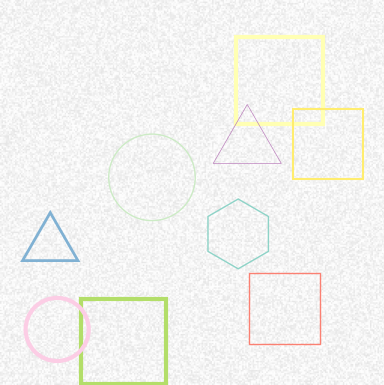[{"shape": "hexagon", "thickness": 1, "radius": 0.45, "center": [0.619, 0.392]}, {"shape": "square", "thickness": 3, "radius": 0.57, "center": [0.726, 0.79]}, {"shape": "square", "thickness": 1, "radius": 0.46, "center": [0.738, 0.2]}, {"shape": "triangle", "thickness": 2, "radius": 0.42, "center": [0.131, 0.365]}, {"shape": "square", "thickness": 3, "radius": 0.55, "center": [0.321, 0.113]}, {"shape": "circle", "thickness": 3, "radius": 0.41, "center": [0.148, 0.144]}, {"shape": "triangle", "thickness": 0.5, "radius": 0.51, "center": [0.642, 0.627]}, {"shape": "circle", "thickness": 1, "radius": 0.56, "center": [0.395, 0.539]}, {"shape": "square", "thickness": 1.5, "radius": 0.45, "center": [0.851, 0.627]}]